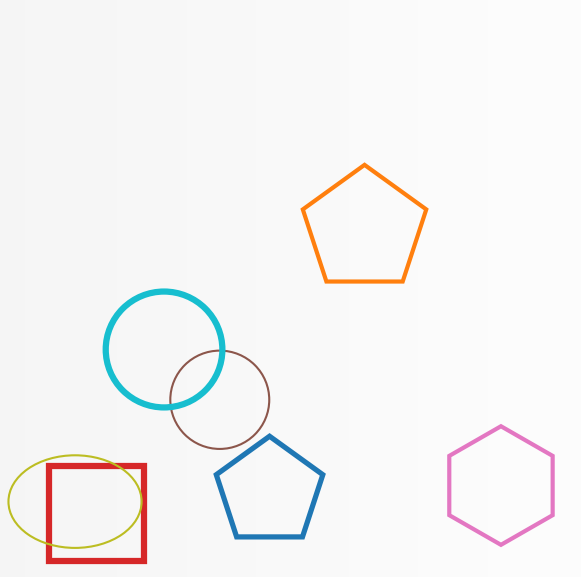[{"shape": "pentagon", "thickness": 2.5, "radius": 0.48, "center": [0.464, 0.147]}, {"shape": "pentagon", "thickness": 2, "radius": 0.56, "center": [0.627, 0.602]}, {"shape": "square", "thickness": 3, "radius": 0.41, "center": [0.166, 0.11]}, {"shape": "circle", "thickness": 1, "radius": 0.43, "center": [0.378, 0.307]}, {"shape": "hexagon", "thickness": 2, "radius": 0.51, "center": [0.862, 0.158]}, {"shape": "oval", "thickness": 1, "radius": 0.57, "center": [0.129, 0.131]}, {"shape": "circle", "thickness": 3, "radius": 0.5, "center": [0.282, 0.394]}]